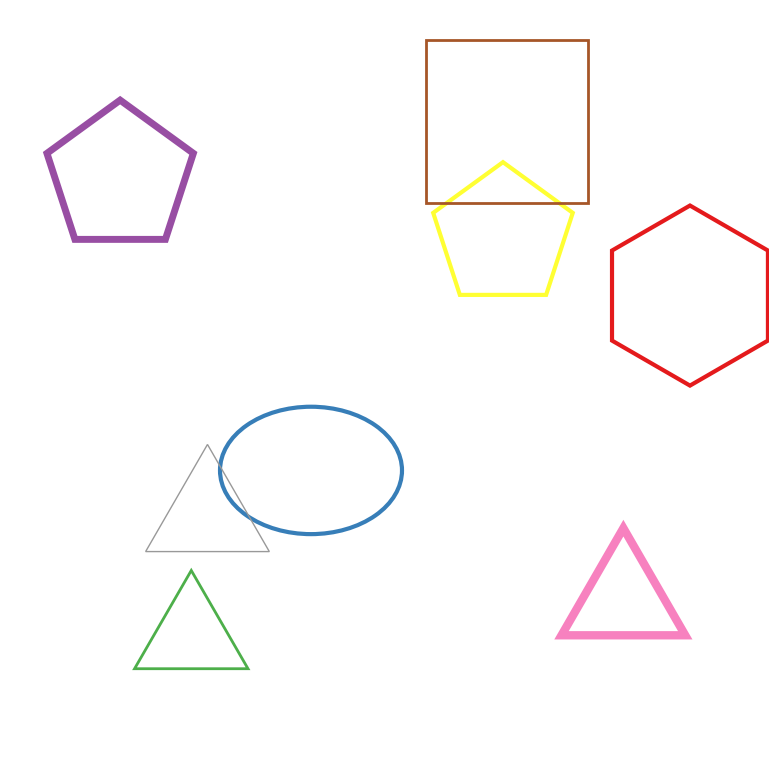[{"shape": "hexagon", "thickness": 1.5, "radius": 0.58, "center": [0.896, 0.616]}, {"shape": "oval", "thickness": 1.5, "radius": 0.59, "center": [0.404, 0.389]}, {"shape": "triangle", "thickness": 1, "radius": 0.43, "center": [0.248, 0.174]}, {"shape": "pentagon", "thickness": 2.5, "radius": 0.5, "center": [0.156, 0.77]}, {"shape": "pentagon", "thickness": 1.5, "radius": 0.48, "center": [0.653, 0.694]}, {"shape": "square", "thickness": 1, "radius": 0.53, "center": [0.659, 0.842]}, {"shape": "triangle", "thickness": 3, "radius": 0.46, "center": [0.81, 0.221]}, {"shape": "triangle", "thickness": 0.5, "radius": 0.46, "center": [0.269, 0.33]}]